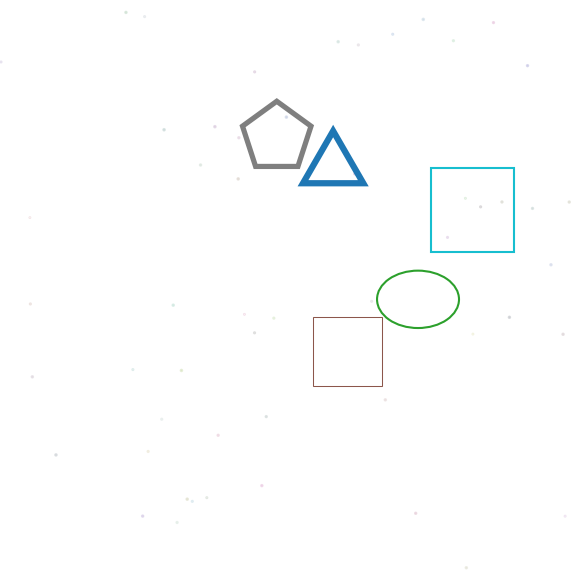[{"shape": "triangle", "thickness": 3, "radius": 0.3, "center": [0.577, 0.712]}, {"shape": "oval", "thickness": 1, "radius": 0.35, "center": [0.724, 0.481]}, {"shape": "square", "thickness": 0.5, "radius": 0.3, "center": [0.602, 0.39]}, {"shape": "pentagon", "thickness": 2.5, "radius": 0.31, "center": [0.479, 0.761]}, {"shape": "square", "thickness": 1, "radius": 0.36, "center": [0.818, 0.635]}]